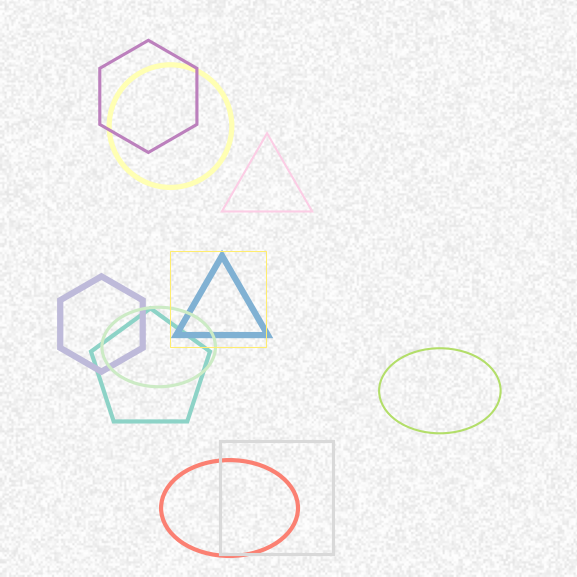[{"shape": "pentagon", "thickness": 2, "radius": 0.54, "center": [0.261, 0.357]}, {"shape": "circle", "thickness": 2.5, "radius": 0.53, "center": [0.295, 0.781]}, {"shape": "hexagon", "thickness": 3, "radius": 0.41, "center": [0.176, 0.438]}, {"shape": "oval", "thickness": 2, "radius": 0.59, "center": [0.397, 0.119]}, {"shape": "triangle", "thickness": 3, "radius": 0.46, "center": [0.384, 0.465]}, {"shape": "oval", "thickness": 1, "radius": 0.53, "center": [0.762, 0.322]}, {"shape": "triangle", "thickness": 1, "radius": 0.45, "center": [0.462, 0.678]}, {"shape": "square", "thickness": 1.5, "radius": 0.49, "center": [0.48, 0.137]}, {"shape": "hexagon", "thickness": 1.5, "radius": 0.49, "center": [0.257, 0.832]}, {"shape": "oval", "thickness": 1.5, "radius": 0.49, "center": [0.275, 0.398]}, {"shape": "square", "thickness": 0.5, "radius": 0.41, "center": [0.377, 0.481]}]